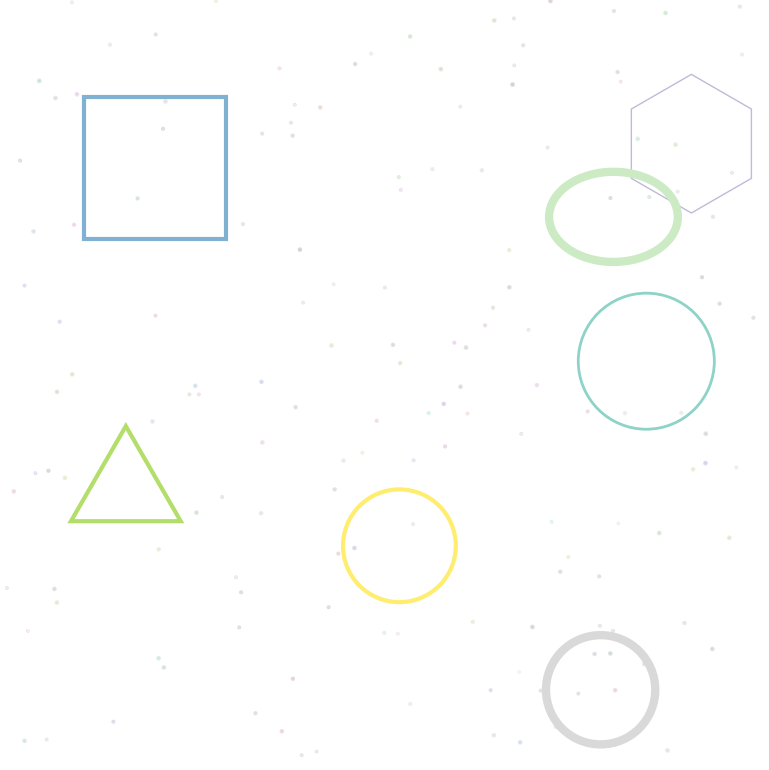[{"shape": "circle", "thickness": 1, "radius": 0.44, "center": [0.839, 0.531]}, {"shape": "hexagon", "thickness": 0.5, "radius": 0.45, "center": [0.898, 0.813]}, {"shape": "square", "thickness": 1.5, "radius": 0.46, "center": [0.201, 0.782]}, {"shape": "triangle", "thickness": 1.5, "radius": 0.41, "center": [0.163, 0.364]}, {"shape": "circle", "thickness": 3, "radius": 0.35, "center": [0.78, 0.104]}, {"shape": "oval", "thickness": 3, "radius": 0.42, "center": [0.797, 0.718]}, {"shape": "circle", "thickness": 1.5, "radius": 0.37, "center": [0.519, 0.291]}]